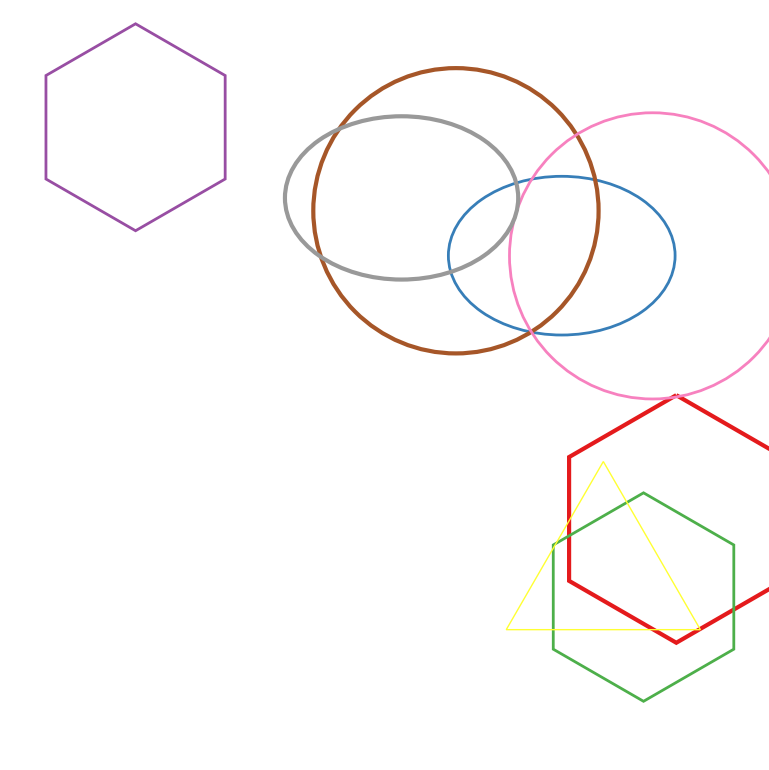[{"shape": "hexagon", "thickness": 1.5, "radius": 0.8, "center": [0.878, 0.326]}, {"shape": "oval", "thickness": 1, "radius": 0.74, "center": [0.73, 0.668]}, {"shape": "hexagon", "thickness": 1, "radius": 0.68, "center": [0.836, 0.225]}, {"shape": "hexagon", "thickness": 1, "radius": 0.67, "center": [0.176, 0.835]}, {"shape": "triangle", "thickness": 0.5, "radius": 0.73, "center": [0.784, 0.255]}, {"shape": "circle", "thickness": 1.5, "radius": 0.93, "center": [0.592, 0.726]}, {"shape": "circle", "thickness": 1, "radius": 0.93, "center": [0.848, 0.668]}, {"shape": "oval", "thickness": 1.5, "radius": 0.76, "center": [0.522, 0.743]}]